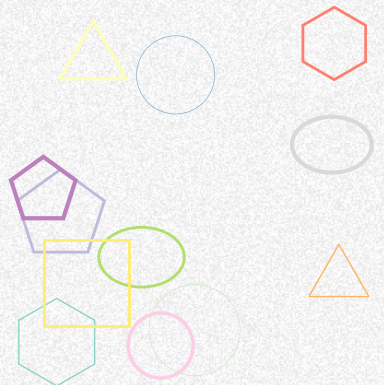[{"shape": "hexagon", "thickness": 1, "radius": 0.57, "center": [0.147, 0.111]}, {"shape": "triangle", "thickness": 2, "radius": 0.5, "center": [0.243, 0.845]}, {"shape": "pentagon", "thickness": 2, "radius": 0.6, "center": [0.158, 0.441]}, {"shape": "hexagon", "thickness": 2, "radius": 0.47, "center": [0.868, 0.887]}, {"shape": "circle", "thickness": 0.5, "radius": 0.51, "center": [0.456, 0.805]}, {"shape": "triangle", "thickness": 1, "radius": 0.45, "center": [0.88, 0.275]}, {"shape": "oval", "thickness": 2, "radius": 0.55, "center": [0.368, 0.332]}, {"shape": "circle", "thickness": 2.5, "radius": 0.42, "center": [0.417, 0.103]}, {"shape": "oval", "thickness": 3, "radius": 0.52, "center": [0.862, 0.624]}, {"shape": "pentagon", "thickness": 3, "radius": 0.44, "center": [0.112, 0.504]}, {"shape": "circle", "thickness": 0.5, "radius": 0.59, "center": [0.505, 0.143]}, {"shape": "square", "thickness": 2, "radius": 0.56, "center": [0.225, 0.264]}]